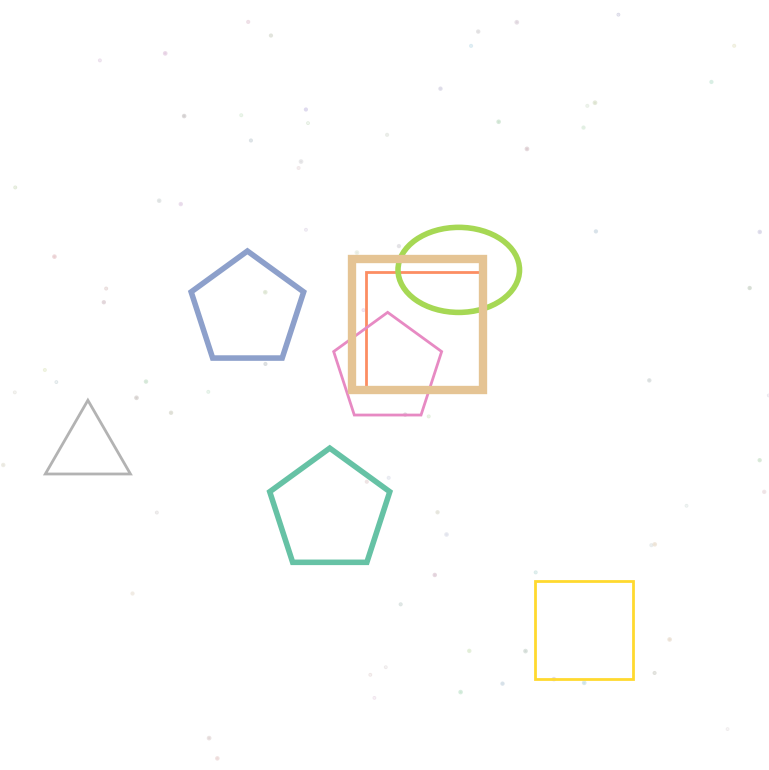[{"shape": "pentagon", "thickness": 2, "radius": 0.41, "center": [0.428, 0.336]}, {"shape": "square", "thickness": 1, "radius": 0.38, "center": [0.551, 0.572]}, {"shape": "pentagon", "thickness": 2, "radius": 0.38, "center": [0.321, 0.597]}, {"shape": "pentagon", "thickness": 1, "radius": 0.37, "center": [0.503, 0.521]}, {"shape": "oval", "thickness": 2, "radius": 0.39, "center": [0.596, 0.65]}, {"shape": "square", "thickness": 1, "radius": 0.32, "center": [0.758, 0.182]}, {"shape": "square", "thickness": 3, "radius": 0.42, "center": [0.542, 0.579]}, {"shape": "triangle", "thickness": 1, "radius": 0.32, "center": [0.114, 0.416]}]